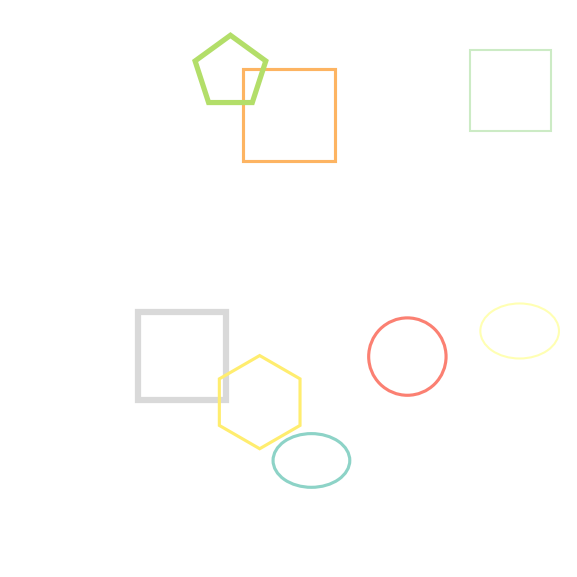[{"shape": "oval", "thickness": 1.5, "radius": 0.33, "center": [0.539, 0.202]}, {"shape": "oval", "thickness": 1, "radius": 0.34, "center": [0.9, 0.426]}, {"shape": "circle", "thickness": 1.5, "radius": 0.34, "center": [0.705, 0.382]}, {"shape": "square", "thickness": 1.5, "radius": 0.4, "center": [0.5, 0.8]}, {"shape": "pentagon", "thickness": 2.5, "radius": 0.32, "center": [0.399, 0.874]}, {"shape": "square", "thickness": 3, "radius": 0.38, "center": [0.315, 0.382]}, {"shape": "square", "thickness": 1, "radius": 0.35, "center": [0.884, 0.843]}, {"shape": "hexagon", "thickness": 1.5, "radius": 0.4, "center": [0.45, 0.303]}]